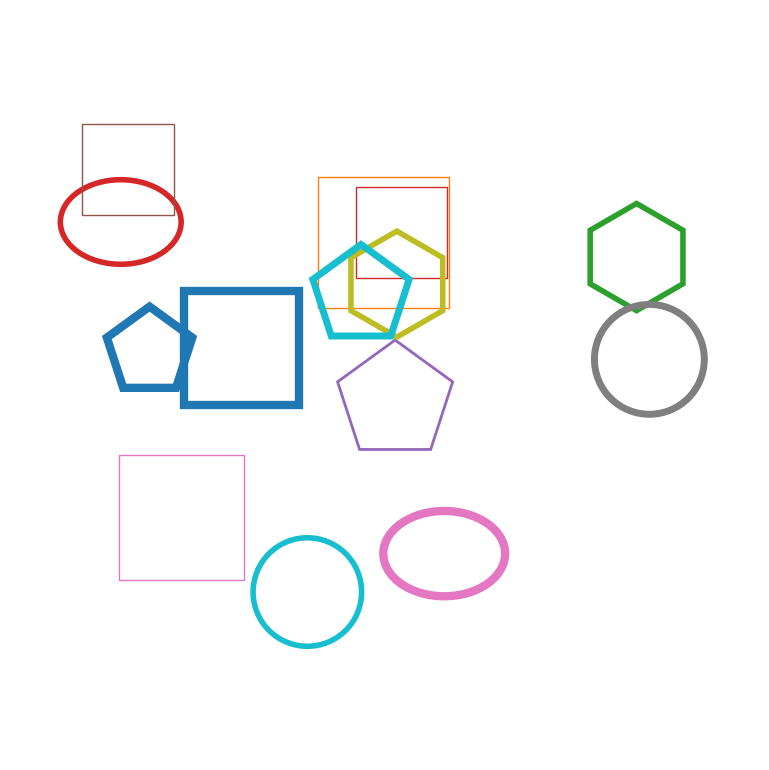[{"shape": "pentagon", "thickness": 3, "radius": 0.29, "center": [0.194, 0.544]}, {"shape": "square", "thickness": 3, "radius": 0.37, "center": [0.314, 0.548]}, {"shape": "square", "thickness": 0.5, "radius": 0.42, "center": [0.498, 0.685]}, {"shape": "hexagon", "thickness": 2, "radius": 0.35, "center": [0.827, 0.666]}, {"shape": "square", "thickness": 0.5, "radius": 0.3, "center": [0.521, 0.698]}, {"shape": "oval", "thickness": 2, "radius": 0.39, "center": [0.157, 0.712]}, {"shape": "pentagon", "thickness": 1, "radius": 0.39, "center": [0.513, 0.48]}, {"shape": "square", "thickness": 0.5, "radius": 0.3, "center": [0.166, 0.779]}, {"shape": "oval", "thickness": 3, "radius": 0.4, "center": [0.577, 0.281]}, {"shape": "square", "thickness": 0.5, "radius": 0.41, "center": [0.236, 0.328]}, {"shape": "circle", "thickness": 2.5, "radius": 0.36, "center": [0.843, 0.533]}, {"shape": "hexagon", "thickness": 2, "radius": 0.34, "center": [0.515, 0.631]}, {"shape": "circle", "thickness": 2, "radius": 0.35, "center": [0.399, 0.231]}, {"shape": "pentagon", "thickness": 2.5, "radius": 0.33, "center": [0.469, 0.617]}]